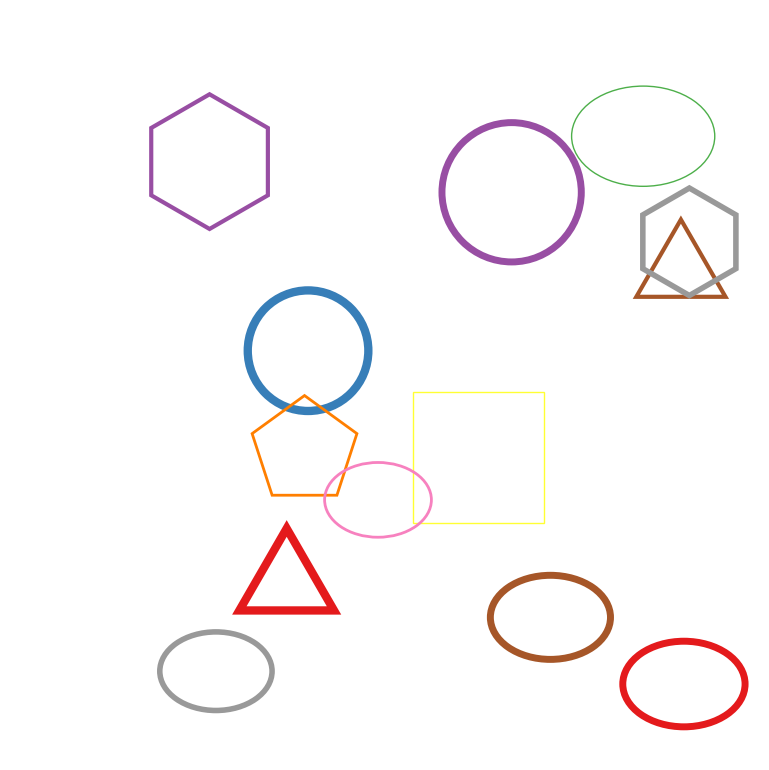[{"shape": "oval", "thickness": 2.5, "radius": 0.4, "center": [0.888, 0.112]}, {"shape": "triangle", "thickness": 3, "radius": 0.35, "center": [0.372, 0.243]}, {"shape": "circle", "thickness": 3, "radius": 0.39, "center": [0.4, 0.545]}, {"shape": "oval", "thickness": 0.5, "radius": 0.46, "center": [0.835, 0.823]}, {"shape": "circle", "thickness": 2.5, "radius": 0.45, "center": [0.664, 0.75]}, {"shape": "hexagon", "thickness": 1.5, "radius": 0.44, "center": [0.272, 0.79]}, {"shape": "pentagon", "thickness": 1, "radius": 0.36, "center": [0.395, 0.415]}, {"shape": "square", "thickness": 0.5, "radius": 0.43, "center": [0.621, 0.405]}, {"shape": "oval", "thickness": 2.5, "radius": 0.39, "center": [0.715, 0.198]}, {"shape": "triangle", "thickness": 1.5, "radius": 0.33, "center": [0.884, 0.648]}, {"shape": "oval", "thickness": 1, "radius": 0.35, "center": [0.491, 0.351]}, {"shape": "hexagon", "thickness": 2, "radius": 0.35, "center": [0.895, 0.686]}, {"shape": "oval", "thickness": 2, "radius": 0.36, "center": [0.28, 0.128]}]